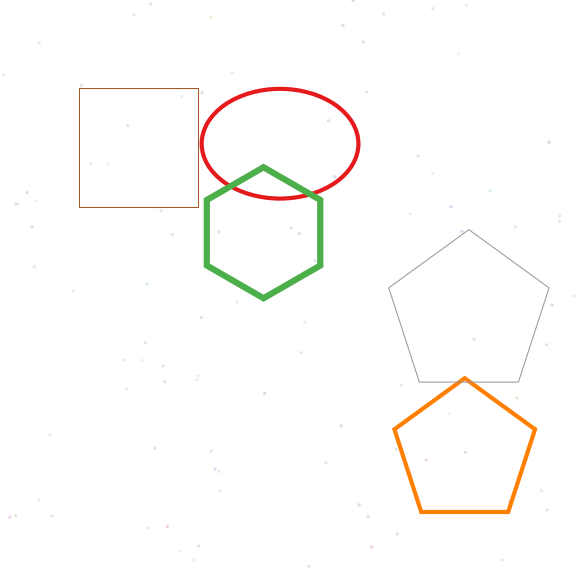[{"shape": "oval", "thickness": 2, "radius": 0.68, "center": [0.485, 0.75]}, {"shape": "hexagon", "thickness": 3, "radius": 0.57, "center": [0.456, 0.596]}, {"shape": "pentagon", "thickness": 2, "radius": 0.64, "center": [0.805, 0.216]}, {"shape": "square", "thickness": 0.5, "radius": 0.52, "center": [0.24, 0.743]}, {"shape": "pentagon", "thickness": 0.5, "radius": 0.73, "center": [0.812, 0.456]}]